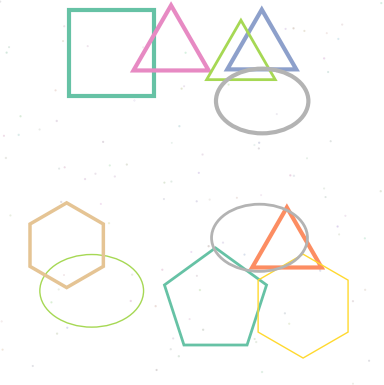[{"shape": "pentagon", "thickness": 2, "radius": 0.7, "center": [0.56, 0.217]}, {"shape": "square", "thickness": 3, "radius": 0.56, "center": [0.29, 0.863]}, {"shape": "triangle", "thickness": 3, "radius": 0.52, "center": [0.745, 0.357]}, {"shape": "triangle", "thickness": 3, "radius": 0.52, "center": [0.68, 0.872]}, {"shape": "triangle", "thickness": 3, "radius": 0.56, "center": [0.444, 0.873]}, {"shape": "triangle", "thickness": 2, "radius": 0.51, "center": [0.626, 0.845]}, {"shape": "oval", "thickness": 1, "radius": 0.67, "center": [0.238, 0.245]}, {"shape": "hexagon", "thickness": 1, "radius": 0.67, "center": [0.787, 0.205]}, {"shape": "hexagon", "thickness": 2.5, "radius": 0.55, "center": [0.173, 0.363]}, {"shape": "oval", "thickness": 2, "radius": 0.62, "center": [0.674, 0.382]}, {"shape": "oval", "thickness": 3, "radius": 0.6, "center": [0.681, 0.738]}]